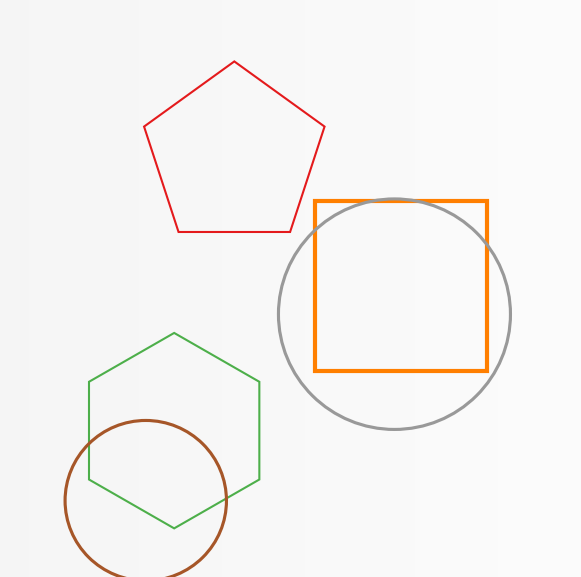[{"shape": "pentagon", "thickness": 1, "radius": 0.82, "center": [0.403, 0.729]}, {"shape": "hexagon", "thickness": 1, "radius": 0.85, "center": [0.3, 0.253]}, {"shape": "square", "thickness": 2, "radius": 0.74, "center": [0.69, 0.504]}, {"shape": "circle", "thickness": 1.5, "radius": 0.69, "center": [0.251, 0.132]}, {"shape": "circle", "thickness": 1.5, "radius": 1.0, "center": [0.679, 0.455]}]